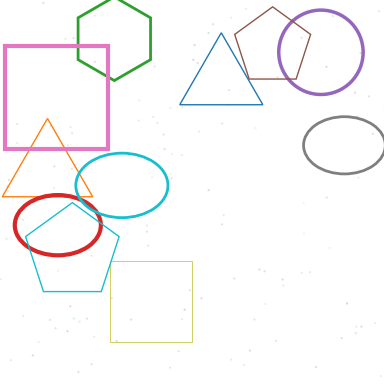[{"shape": "triangle", "thickness": 1, "radius": 0.62, "center": [0.575, 0.79]}, {"shape": "triangle", "thickness": 1, "radius": 0.68, "center": [0.123, 0.557]}, {"shape": "hexagon", "thickness": 2, "radius": 0.54, "center": [0.297, 0.899]}, {"shape": "oval", "thickness": 3, "radius": 0.56, "center": [0.15, 0.415]}, {"shape": "circle", "thickness": 2.5, "radius": 0.55, "center": [0.834, 0.864]}, {"shape": "pentagon", "thickness": 1, "radius": 0.52, "center": [0.708, 0.879]}, {"shape": "square", "thickness": 3, "radius": 0.67, "center": [0.146, 0.747]}, {"shape": "oval", "thickness": 2, "radius": 0.53, "center": [0.895, 0.623]}, {"shape": "square", "thickness": 0.5, "radius": 0.53, "center": [0.392, 0.218]}, {"shape": "oval", "thickness": 2, "radius": 0.6, "center": [0.317, 0.518]}, {"shape": "pentagon", "thickness": 1, "radius": 0.64, "center": [0.188, 0.346]}]